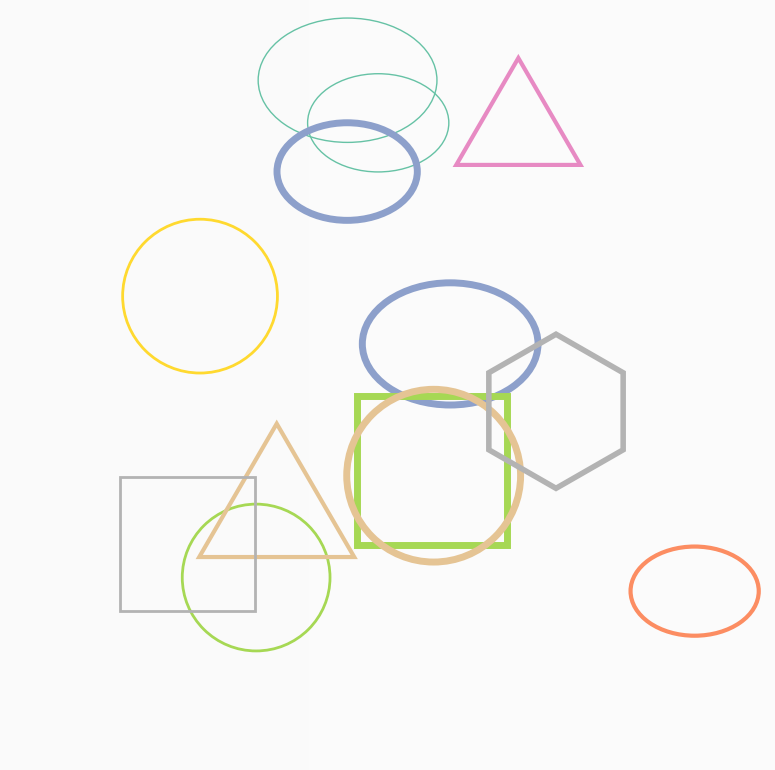[{"shape": "oval", "thickness": 0.5, "radius": 0.58, "center": [0.448, 0.896]}, {"shape": "oval", "thickness": 0.5, "radius": 0.46, "center": [0.488, 0.84]}, {"shape": "oval", "thickness": 1.5, "radius": 0.41, "center": [0.896, 0.232]}, {"shape": "oval", "thickness": 2.5, "radius": 0.45, "center": [0.448, 0.777]}, {"shape": "oval", "thickness": 2.5, "radius": 0.57, "center": [0.581, 0.553]}, {"shape": "triangle", "thickness": 1.5, "radius": 0.46, "center": [0.669, 0.832]}, {"shape": "circle", "thickness": 1, "radius": 0.48, "center": [0.331, 0.25]}, {"shape": "square", "thickness": 2.5, "radius": 0.49, "center": [0.557, 0.389]}, {"shape": "circle", "thickness": 1, "radius": 0.5, "center": [0.258, 0.615]}, {"shape": "circle", "thickness": 2.5, "radius": 0.56, "center": [0.56, 0.382]}, {"shape": "triangle", "thickness": 1.5, "radius": 0.58, "center": [0.357, 0.334]}, {"shape": "hexagon", "thickness": 2, "radius": 0.5, "center": [0.717, 0.466]}, {"shape": "square", "thickness": 1, "radius": 0.44, "center": [0.242, 0.293]}]